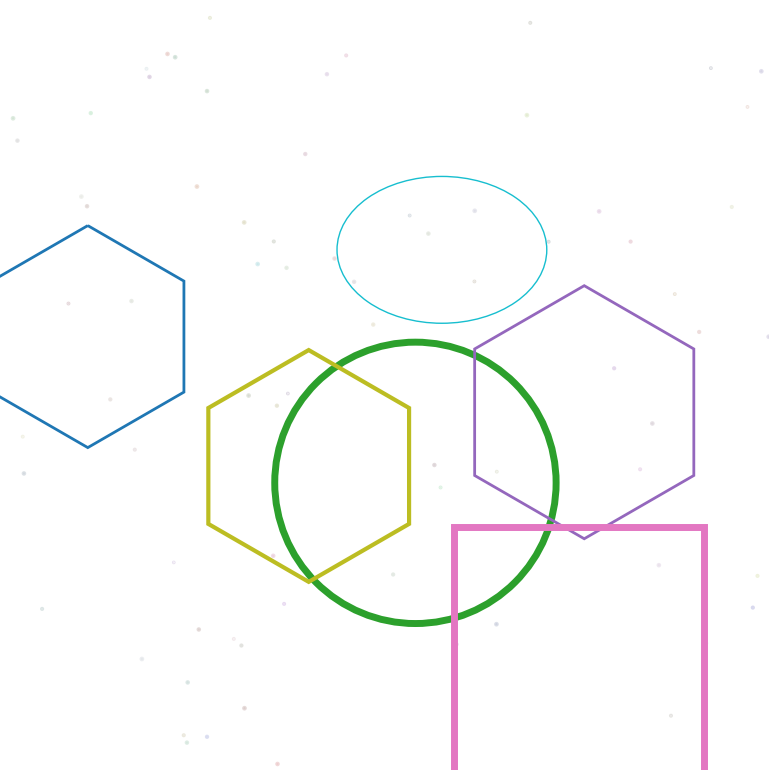[{"shape": "hexagon", "thickness": 1, "radius": 0.72, "center": [0.114, 0.563]}, {"shape": "circle", "thickness": 2.5, "radius": 0.91, "center": [0.54, 0.373]}, {"shape": "hexagon", "thickness": 1, "radius": 0.82, "center": [0.759, 0.465]}, {"shape": "square", "thickness": 2.5, "radius": 0.81, "center": [0.752, 0.154]}, {"shape": "hexagon", "thickness": 1.5, "radius": 0.75, "center": [0.401, 0.395]}, {"shape": "oval", "thickness": 0.5, "radius": 0.68, "center": [0.574, 0.676]}]